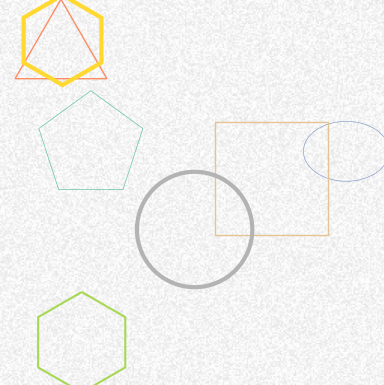[{"shape": "pentagon", "thickness": 0.5, "radius": 0.71, "center": [0.236, 0.622]}, {"shape": "triangle", "thickness": 1, "radius": 0.69, "center": [0.158, 0.864]}, {"shape": "oval", "thickness": 0.5, "radius": 0.56, "center": [0.899, 0.607]}, {"shape": "hexagon", "thickness": 1.5, "radius": 0.65, "center": [0.212, 0.111]}, {"shape": "hexagon", "thickness": 3, "radius": 0.58, "center": [0.162, 0.896]}, {"shape": "square", "thickness": 1, "radius": 0.73, "center": [0.705, 0.537]}, {"shape": "circle", "thickness": 3, "radius": 0.75, "center": [0.506, 0.404]}]